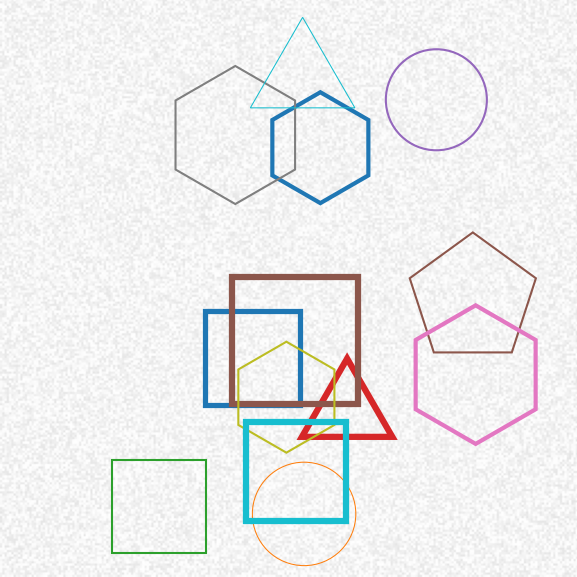[{"shape": "square", "thickness": 2.5, "radius": 0.41, "center": [0.437, 0.379]}, {"shape": "hexagon", "thickness": 2, "radius": 0.48, "center": [0.555, 0.743]}, {"shape": "circle", "thickness": 0.5, "radius": 0.45, "center": [0.527, 0.109]}, {"shape": "square", "thickness": 1, "radius": 0.41, "center": [0.275, 0.122]}, {"shape": "triangle", "thickness": 3, "radius": 0.45, "center": [0.601, 0.288]}, {"shape": "circle", "thickness": 1, "radius": 0.44, "center": [0.756, 0.826]}, {"shape": "square", "thickness": 3, "radius": 0.55, "center": [0.511, 0.409]}, {"shape": "pentagon", "thickness": 1, "radius": 0.57, "center": [0.819, 0.482]}, {"shape": "hexagon", "thickness": 2, "radius": 0.6, "center": [0.824, 0.35]}, {"shape": "hexagon", "thickness": 1, "radius": 0.6, "center": [0.407, 0.765]}, {"shape": "hexagon", "thickness": 1, "radius": 0.48, "center": [0.496, 0.311]}, {"shape": "square", "thickness": 3, "radius": 0.43, "center": [0.512, 0.183]}, {"shape": "triangle", "thickness": 0.5, "radius": 0.52, "center": [0.524, 0.865]}]